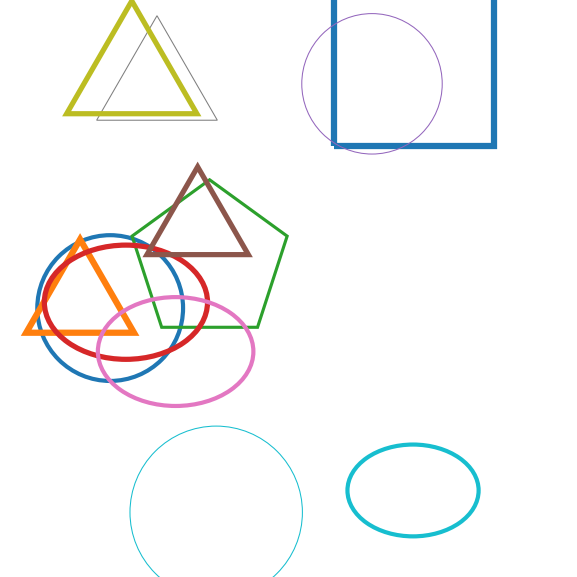[{"shape": "square", "thickness": 3, "radius": 0.69, "center": [0.717, 0.885]}, {"shape": "circle", "thickness": 2, "radius": 0.63, "center": [0.191, 0.466]}, {"shape": "triangle", "thickness": 3, "radius": 0.54, "center": [0.139, 0.477]}, {"shape": "pentagon", "thickness": 1.5, "radius": 0.71, "center": [0.363, 0.547]}, {"shape": "oval", "thickness": 2.5, "radius": 0.71, "center": [0.218, 0.476]}, {"shape": "circle", "thickness": 0.5, "radius": 0.61, "center": [0.644, 0.854]}, {"shape": "triangle", "thickness": 2.5, "radius": 0.51, "center": [0.342, 0.609]}, {"shape": "oval", "thickness": 2, "radius": 0.67, "center": [0.304, 0.39]}, {"shape": "triangle", "thickness": 0.5, "radius": 0.6, "center": [0.272, 0.851]}, {"shape": "triangle", "thickness": 2.5, "radius": 0.65, "center": [0.228, 0.867]}, {"shape": "circle", "thickness": 0.5, "radius": 0.75, "center": [0.374, 0.112]}, {"shape": "oval", "thickness": 2, "radius": 0.57, "center": [0.715, 0.15]}]